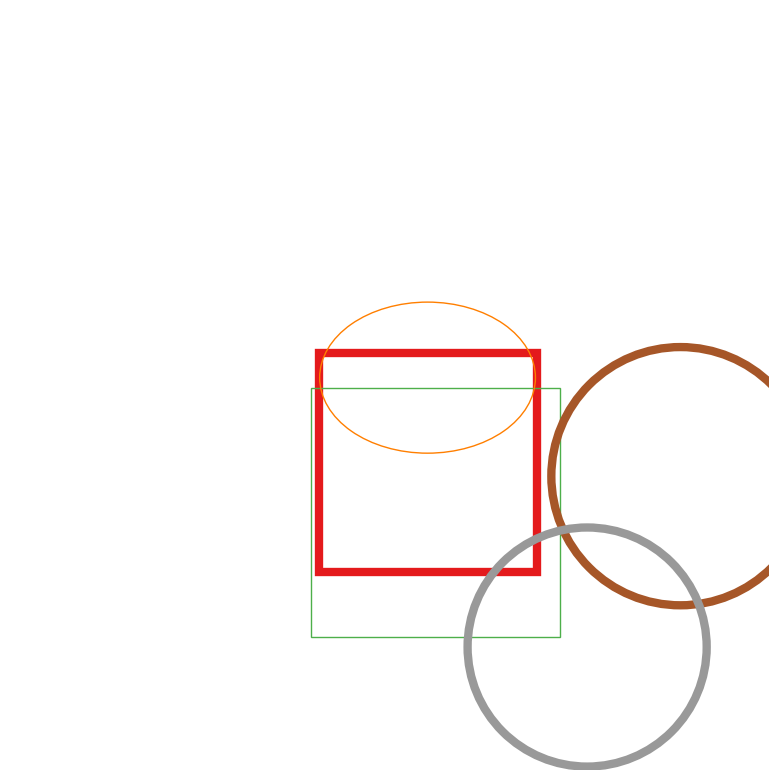[{"shape": "square", "thickness": 3, "radius": 0.71, "center": [0.556, 0.399]}, {"shape": "square", "thickness": 0.5, "radius": 0.81, "center": [0.565, 0.334]}, {"shape": "oval", "thickness": 0.5, "radius": 0.7, "center": [0.555, 0.51]}, {"shape": "circle", "thickness": 3, "radius": 0.84, "center": [0.884, 0.382]}, {"shape": "circle", "thickness": 3, "radius": 0.78, "center": [0.763, 0.16]}]